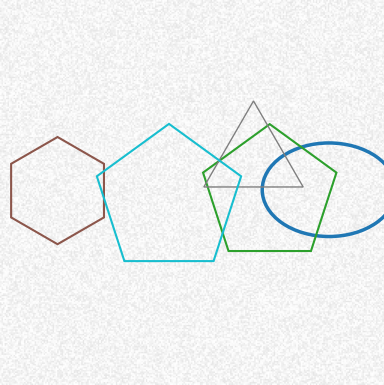[{"shape": "oval", "thickness": 2.5, "radius": 0.87, "center": [0.855, 0.507]}, {"shape": "pentagon", "thickness": 1.5, "radius": 0.91, "center": [0.701, 0.495]}, {"shape": "hexagon", "thickness": 1.5, "radius": 0.7, "center": [0.149, 0.505]}, {"shape": "triangle", "thickness": 1, "radius": 0.74, "center": [0.658, 0.589]}, {"shape": "pentagon", "thickness": 1.5, "radius": 0.99, "center": [0.439, 0.481]}]